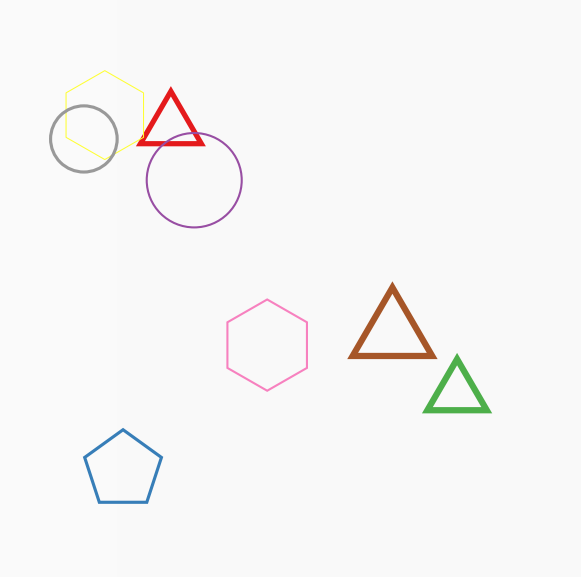[{"shape": "triangle", "thickness": 2.5, "radius": 0.3, "center": [0.294, 0.781]}, {"shape": "pentagon", "thickness": 1.5, "radius": 0.35, "center": [0.212, 0.186]}, {"shape": "triangle", "thickness": 3, "radius": 0.3, "center": [0.786, 0.318]}, {"shape": "circle", "thickness": 1, "radius": 0.41, "center": [0.334, 0.687]}, {"shape": "hexagon", "thickness": 0.5, "radius": 0.38, "center": [0.18, 0.8]}, {"shape": "triangle", "thickness": 3, "radius": 0.4, "center": [0.675, 0.422]}, {"shape": "hexagon", "thickness": 1, "radius": 0.4, "center": [0.46, 0.402]}, {"shape": "circle", "thickness": 1.5, "radius": 0.29, "center": [0.144, 0.759]}]